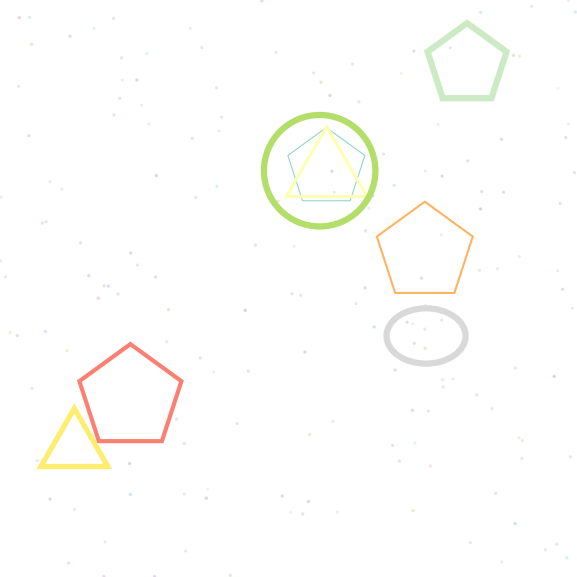[{"shape": "pentagon", "thickness": 0.5, "radius": 0.35, "center": [0.565, 0.708]}, {"shape": "triangle", "thickness": 1.5, "radius": 0.4, "center": [0.566, 0.699]}, {"shape": "pentagon", "thickness": 2, "radius": 0.46, "center": [0.226, 0.31]}, {"shape": "pentagon", "thickness": 1, "radius": 0.44, "center": [0.736, 0.563]}, {"shape": "circle", "thickness": 3, "radius": 0.48, "center": [0.554, 0.704]}, {"shape": "oval", "thickness": 3, "radius": 0.34, "center": [0.738, 0.417]}, {"shape": "pentagon", "thickness": 3, "radius": 0.36, "center": [0.809, 0.887]}, {"shape": "triangle", "thickness": 2.5, "radius": 0.33, "center": [0.129, 0.225]}]